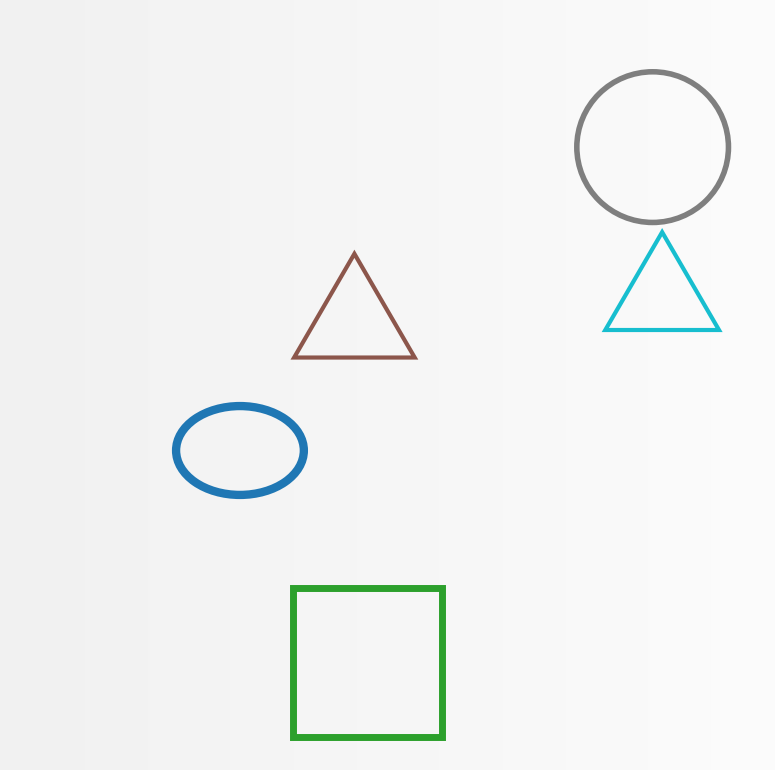[{"shape": "oval", "thickness": 3, "radius": 0.41, "center": [0.31, 0.415]}, {"shape": "square", "thickness": 2.5, "radius": 0.48, "center": [0.474, 0.14]}, {"shape": "triangle", "thickness": 1.5, "radius": 0.45, "center": [0.457, 0.581]}, {"shape": "circle", "thickness": 2, "radius": 0.49, "center": [0.842, 0.809]}, {"shape": "triangle", "thickness": 1.5, "radius": 0.42, "center": [0.854, 0.614]}]